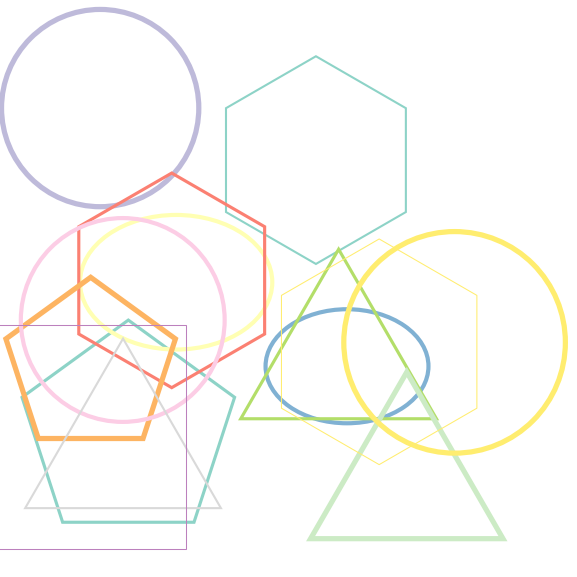[{"shape": "hexagon", "thickness": 1, "radius": 0.9, "center": [0.547, 0.722]}, {"shape": "pentagon", "thickness": 1.5, "radius": 0.97, "center": [0.222, 0.251]}, {"shape": "oval", "thickness": 2, "radius": 0.83, "center": [0.305, 0.51]}, {"shape": "circle", "thickness": 2.5, "radius": 0.85, "center": [0.173, 0.812]}, {"shape": "hexagon", "thickness": 1.5, "radius": 0.93, "center": [0.297, 0.514]}, {"shape": "oval", "thickness": 2, "radius": 0.71, "center": [0.601, 0.365]}, {"shape": "pentagon", "thickness": 2.5, "radius": 0.77, "center": [0.157, 0.365]}, {"shape": "triangle", "thickness": 1.5, "radius": 0.98, "center": [0.586, 0.372]}, {"shape": "circle", "thickness": 2, "radius": 0.88, "center": [0.213, 0.445]}, {"shape": "triangle", "thickness": 1, "radius": 0.98, "center": [0.213, 0.217]}, {"shape": "square", "thickness": 0.5, "radius": 0.97, "center": [0.128, 0.242]}, {"shape": "triangle", "thickness": 2.5, "radius": 0.96, "center": [0.704, 0.163]}, {"shape": "circle", "thickness": 2.5, "radius": 0.96, "center": [0.787, 0.406]}, {"shape": "hexagon", "thickness": 0.5, "radius": 0.98, "center": [0.657, 0.39]}]